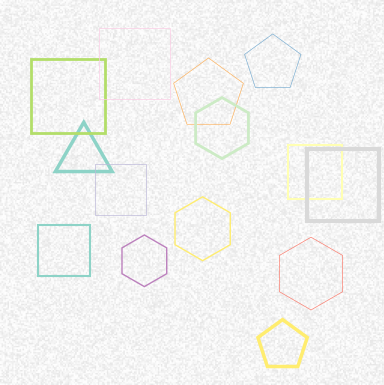[{"shape": "square", "thickness": 1.5, "radius": 0.34, "center": [0.166, 0.349]}, {"shape": "triangle", "thickness": 2.5, "radius": 0.43, "center": [0.218, 0.597]}, {"shape": "square", "thickness": 1.5, "radius": 0.35, "center": [0.818, 0.553]}, {"shape": "square", "thickness": 0.5, "radius": 0.34, "center": [0.313, 0.508]}, {"shape": "hexagon", "thickness": 0.5, "radius": 0.47, "center": [0.808, 0.289]}, {"shape": "pentagon", "thickness": 0.5, "radius": 0.38, "center": [0.708, 0.835]}, {"shape": "pentagon", "thickness": 0.5, "radius": 0.48, "center": [0.542, 0.754]}, {"shape": "square", "thickness": 2, "radius": 0.48, "center": [0.176, 0.751]}, {"shape": "square", "thickness": 0.5, "radius": 0.46, "center": [0.35, 0.834]}, {"shape": "square", "thickness": 3, "radius": 0.47, "center": [0.89, 0.519]}, {"shape": "hexagon", "thickness": 1, "radius": 0.34, "center": [0.375, 0.323]}, {"shape": "hexagon", "thickness": 2, "radius": 0.4, "center": [0.577, 0.667]}, {"shape": "pentagon", "thickness": 2.5, "radius": 0.34, "center": [0.734, 0.103]}, {"shape": "hexagon", "thickness": 1, "radius": 0.41, "center": [0.526, 0.406]}]